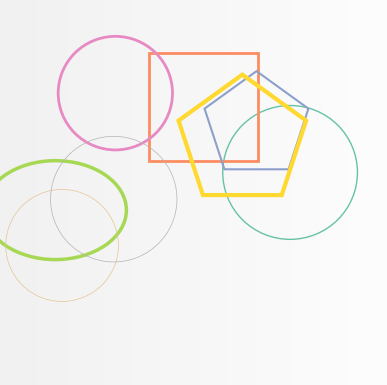[{"shape": "circle", "thickness": 1, "radius": 0.87, "center": [0.749, 0.552]}, {"shape": "square", "thickness": 2, "radius": 0.7, "center": [0.525, 0.722]}, {"shape": "pentagon", "thickness": 1.5, "radius": 0.7, "center": [0.662, 0.674]}, {"shape": "circle", "thickness": 2, "radius": 0.74, "center": [0.298, 0.758]}, {"shape": "oval", "thickness": 2.5, "radius": 0.92, "center": [0.143, 0.454]}, {"shape": "pentagon", "thickness": 3, "radius": 0.86, "center": [0.625, 0.633]}, {"shape": "circle", "thickness": 0.5, "radius": 0.73, "center": [0.16, 0.363]}, {"shape": "circle", "thickness": 0.5, "radius": 0.82, "center": [0.294, 0.483]}]